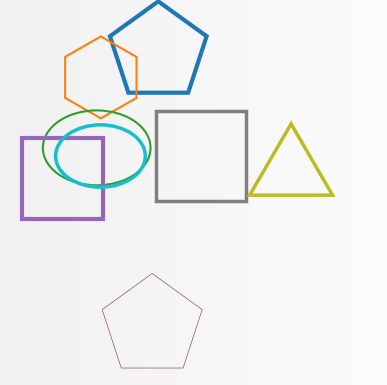[{"shape": "pentagon", "thickness": 3, "radius": 0.66, "center": [0.408, 0.865]}, {"shape": "hexagon", "thickness": 1.5, "radius": 0.53, "center": [0.26, 0.799]}, {"shape": "oval", "thickness": 1.5, "radius": 0.69, "center": [0.25, 0.616]}, {"shape": "square", "thickness": 3, "radius": 0.52, "center": [0.161, 0.537]}, {"shape": "pentagon", "thickness": 0.5, "radius": 0.68, "center": [0.393, 0.154]}, {"shape": "square", "thickness": 2.5, "radius": 0.58, "center": [0.518, 0.594]}, {"shape": "triangle", "thickness": 2.5, "radius": 0.62, "center": [0.751, 0.555]}, {"shape": "oval", "thickness": 2.5, "radius": 0.58, "center": [0.259, 0.595]}]